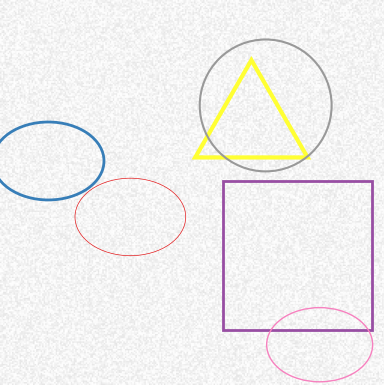[{"shape": "oval", "thickness": 0.5, "radius": 0.72, "center": [0.339, 0.436]}, {"shape": "oval", "thickness": 2, "radius": 0.72, "center": [0.125, 0.582]}, {"shape": "square", "thickness": 2, "radius": 0.97, "center": [0.773, 0.337]}, {"shape": "triangle", "thickness": 3, "radius": 0.84, "center": [0.653, 0.675]}, {"shape": "oval", "thickness": 1, "radius": 0.69, "center": [0.83, 0.105]}, {"shape": "circle", "thickness": 1.5, "radius": 0.86, "center": [0.69, 0.726]}]